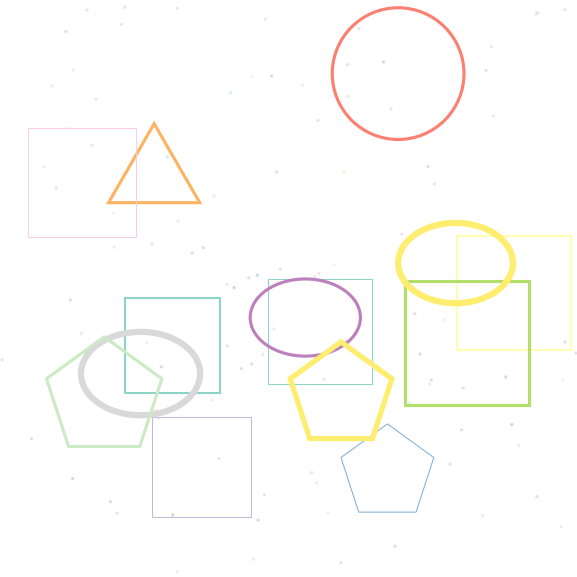[{"shape": "square", "thickness": 0.5, "radius": 0.45, "center": [0.554, 0.425]}, {"shape": "square", "thickness": 1, "radius": 0.41, "center": [0.299, 0.401]}, {"shape": "square", "thickness": 1, "radius": 0.49, "center": [0.89, 0.491]}, {"shape": "square", "thickness": 0.5, "radius": 0.43, "center": [0.349, 0.19]}, {"shape": "circle", "thickness": 1.5, "radius": 0.57, "center": [0.689, 0.872]}, {"shape": "pentagon", "thickness": 0.5, "radius": 0.42, "center": [0.671, 0.181]}, {"shape": "triangle", "thickness": 1.5, "radius": 0.46, "center": [0.267, 0.694]}, {"shape": "square", "thickness": 1.5, "radius": 0.54, "center": [0.809, 0.406]}, {"shape": "square", "thickness": 0.5, "radius": 0.47, "center": [0.142, 0.683]}, {"shape": "oval", "thickness": 3, "radius": 0.52, "center": [0.243, 0.352]}, {"shape": "oval", "thickness": 1.5, "radius": 0.48, "center": [0.529, 0.449]}, {"shape": "pentagon", "thickness": 1.5, "radius": 0.53, "center": [0.18, 0.311]}, {"shape": "pentagon", "thickness": 2.5, "radius": 0.46, "center": [0.591, 0.315]}, {"shape": "oval", "thickness": 3, "radius": 0.5, "center": [0.789, 0.544]}]